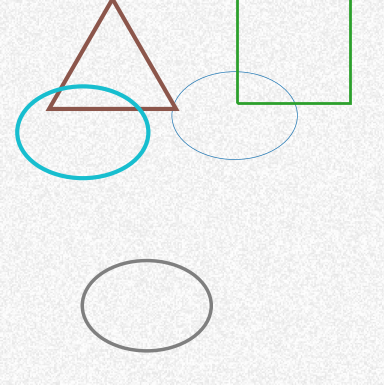[{"shape": "oval", "thickness": 0.5, "radius": 0.81, "center": [0.609, 0.7]}, {"shape": "square", "thickness": 2, "radius": 0.73, "center": [0.762, 0.879]}, {"shape": "triangle", "thickness": 3, "radius": 0.95, "center": [0.292, 0.812]}, {"shape": "oval", "thickness": 2.5, "radius": 0.84, "center": [0.381, 0.206]}, {"shape": "oval", "thickness": 3, "radius": 0.85, "center": [0.215, 0.656]}]